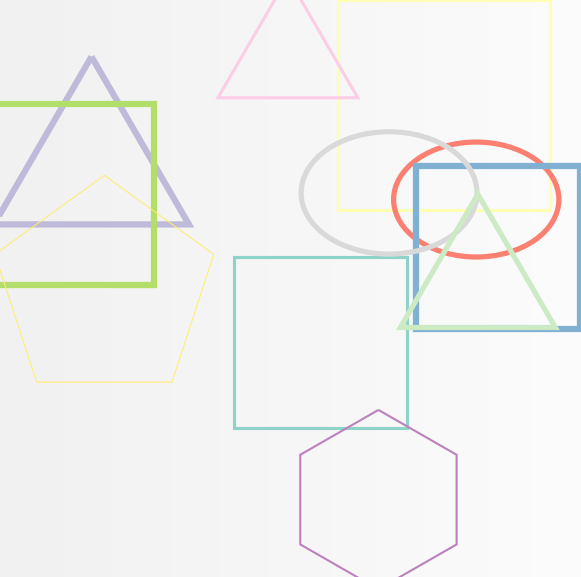[{"shape": "square", "thickness": 1.5, "radius": 0.74, "center": [0.551, 0.406]}, {"shape": "square", "thickness": 1.5, "radius": 0.91, "center": [0.764, 0.818]}, {"shape": "triangle", "thickness": 3, "radius": 0.97, "center": [0.157, 0.707]}, {"shape": "oval", "thickness": 2.5, "radius": 0.71, "center": [0.819, 0.654]}, {"shape": "square", "thickness": 3, "radius": 0.71, "center": [0.857, 0.571]}, {"shape": "square", "thickness": 3, "radius": 0.78, "center": [0.11, 0.662]}, {"shape": "triangle", "thickness": 1.5, "radius": 0.69, "center": [0.495, 0.899]}, {"shape": "oval", "thickness": 2.5, "radius": 0.76, "center": [0.669, 0.665]}, {"shape": "hexagon", "thickness": 1, "radius": 0.78, "center": [0.651, 0.134]}, {"shape": "triangle", "thickness": 2.5, "radius": 0.77, "center": [0.822, 0.509]}, {"shape": "pentagon", "thickness": 0.5, "radius": 0.99, "center": [0.179, 0.498]}]